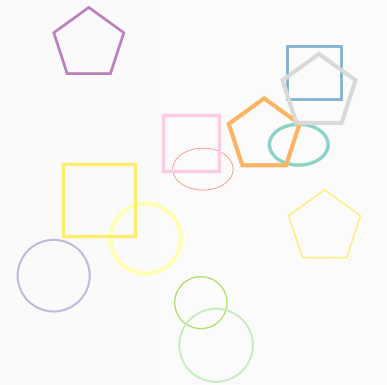[{"shape": "oval", "thickness": 2.5, "radius": 0.38, "center": [0.771, 0.624]}, {"shape": "circle", "thickness": 3, "radius": 0.46, "center": [0.376, 0.38]}, {"shape": "circle", "thickness": 1.5, "radius": 0.47, "center": [0.139, 0.284]}, {"shape": "oval", "thickness": 0.5, "radius": 0.39, "center": [0.524, 0.561]}, {"shape": "square", "thickness": 2, "radius": 0.35, "center": [0.809, 0.812]}, {"shape": "pentagon", "thickness": 3, "radius": 0.48, "center": [0.682, 0.648]}, {"shape": "circle", "thickness": 1, "radius": 0.34, "center": [0.518, 0.214]}, {"shape": "square", "thickness": 2.5, "radius": 0.36, "center": [0.492, 0.629]}, {"shape": "pentagon", "thickness": 3, "radius": 0.5, "center": [0.823, 0.761]}, {"shape": "pentagon", "thickness": 2, "radius": 0.48, "center": [0.229, 0.886]}, {"shape": "circle", "thickness": 1.5, "radius": 0.47, "center": [0.558, 0.103]}, {"shape": "pentagon", "thickness": 1, "radius": 0.49, "center": [0.838, 0.41]}, {"shape": "square", "thickness": 2.5, "radius": 0.46, "center": [0.256, 0.481]}]